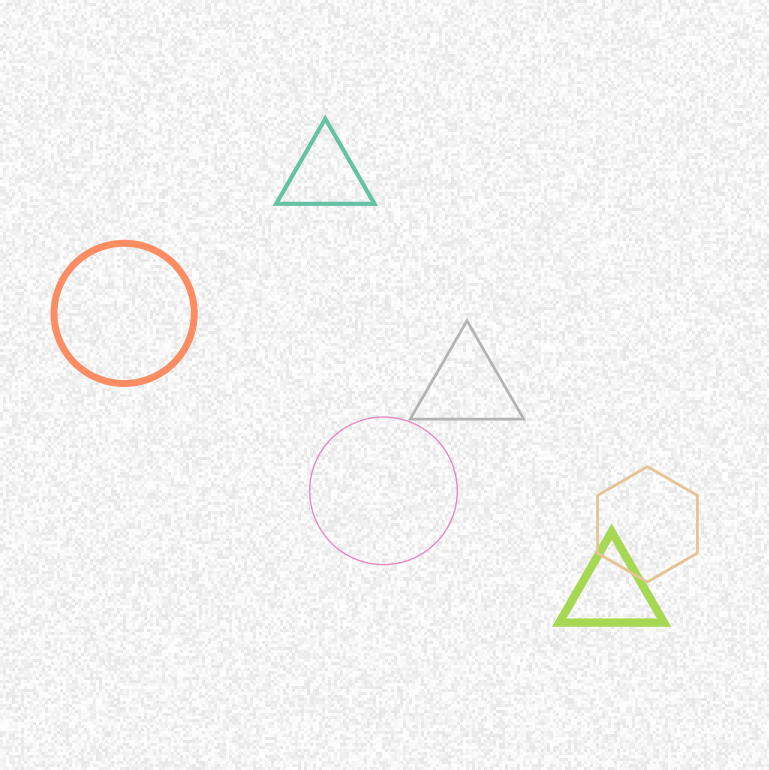[{"shape": "triangle", "thickness": 1.5, "radius": 0.37, "center": [0.422, 0.772]}, {"shape": "circle", "thickness": 2.5, "radius": 0.46, "center": [0.161, 0.593]}, {"shape": "circle", "thickness": 0.5, "radius": 0.48, "center": [0.498, 0.363]}, {"shape": "triangle", "thickness": 3, "radius": 0.39, "center": [0.794, 0.231]}, {"shape": "hexagon", "thickness": 1, "radius": 0.37, "center": [0.841, 0.319]}, {"shape": "triangle", "thickness": 1, "radius": 0.43, "center": [0.606, 0.498]}]